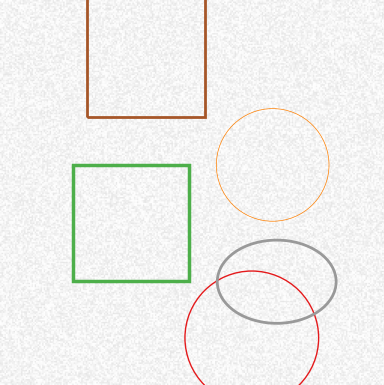[{"shape": "circle", "thickness": 1, "radius": 0.87, "center": [0.654, 0.122]}, {"shape": "square", "thickness": 2.5, "radius": 0.75, "center": [0.34, 0.421]}, {"shape": "circle", "thickness": 0.5, "radius": 0.73, "center": [0.708, 0.572]}, {"shape": "square", "thickness": 2, "radius": 0.77, "center": [0.38, 0.85]}, {"shape": "oval", "thickness": 2, "radius": 0.77, "center": [0.719, 0.268]}]